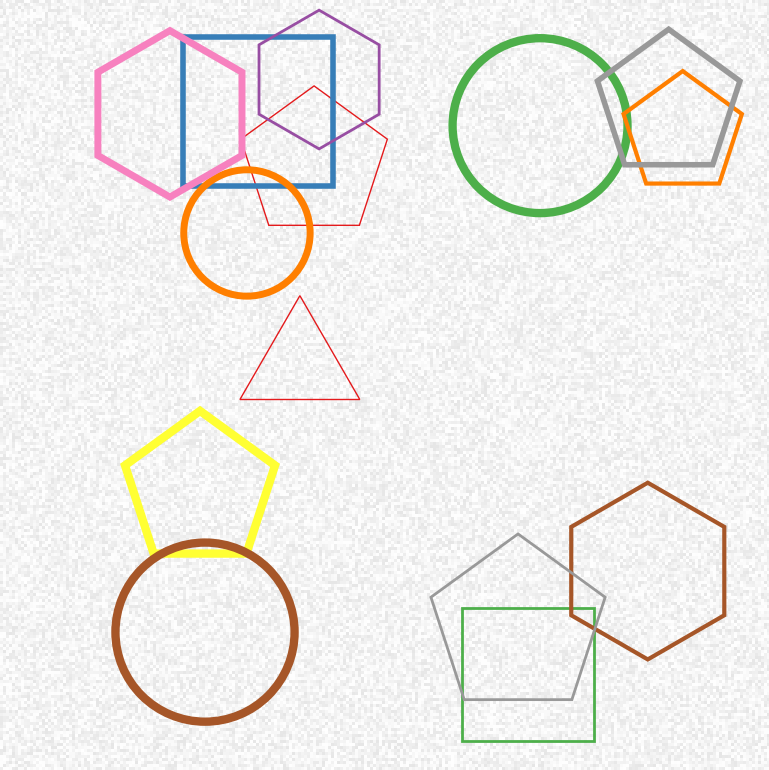[{"shape": "pentagon", "thickness": 0.5, "radius": 0.5, "center": [0.408, 0.788]}, {"shape": "triangle", "thickness": 0.5, "radius": 0.45, "center": [0.389, 0.526]}, {"shape": "square", "thickness": 2, "radius": 0.48, "center": [0.335, 0.855]}, {"shape": "circle", "thickness": 3, "radius": 0.57, "center": [0.701, 0.837]}, {"shape": "square", "thickness": 1, "radius": 0.43, "center": [0.686, 0.124]}, {"shape": "hexagon", "thickness": 1, "radius": 0.45, "center": [0.414, 0.897]}, {"shape": "pentagon", "thickness": 1.5, "radius": 0.4, "center": [0.887, 0.827]}, {"shape": "circle", "thickness": 2.5, "radius": 0.41, "center": [0.321, 0.697]}, {"shape": "pentagon", "thickness": 3, "radius": 0.51, "center": [0.26, 0.364]}, {"shape": "circle", "thickness": 3, "radius": 0.58, "center": [0.266, 0.179]}, {"shape": "hexagon", "thickness": 1.5, "radius": 0.57, "center": [0.841, 0.258]}, {"shape": "hexagon", "thickness": 2.5, "radius": 0.54, "center": [0.221, 0.852]}, {"shape": "pentagon", "thickness": 2, "radius": 0.49, "center": [0.868, 0.865]}, {"shape": "pentagon", "thickness": 1, "radius": 0.59, "center": [0.673, 0.188]}]